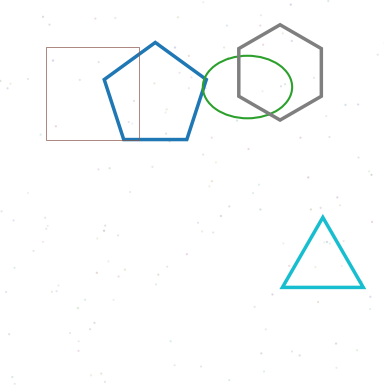[{"shape": "pentagon", "thickness": 2.5, "radius": 0.7, "center": [0.403, 0.75]}, {"shape": "oval", "thickness": 1.5, "radius": 0.58, "center": [0.643, 0.774]}, {"shape": "square", "thickness": 0.5, "radius": 0.6, "center": [0.24, 0.757]}, {"shape": "hexagon", "thickness": 2.5, "radius": 0.62, "center": [0.727, 0.812]}, {"shape": "triangle", "thickness": 2.5, "radius": 0.61, "center": [0.839, 0.314]}]